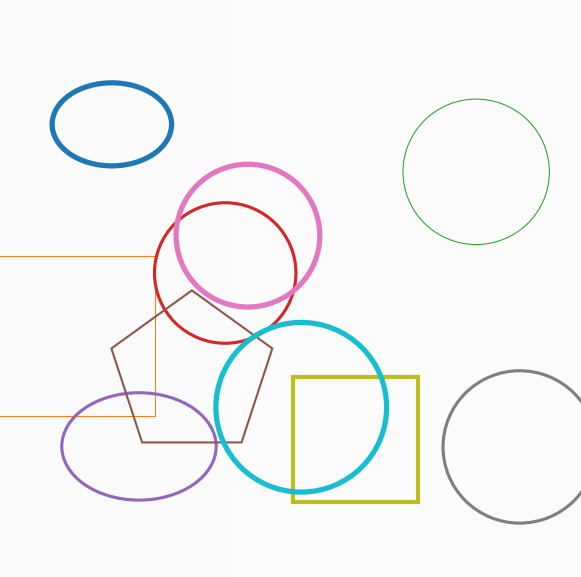[{"shape": "oval", "thickness": 2.5, "radius": 0.51, "center": [0.192, 0.784]}, {"shape": "square", "thickness": 0.5, "radius": 0.69, "center": [0.128, 0.417]}, {"shape": "circle", "thickness": 0.5, "radius": 0.63, "center": [0.819, 0.702]}, {"shape": "circle", "thickness": 1.5, "radius": 0.61, "center": [0.387, 0.526]}, {"shape": "oval", "thickness": 1.5, "radius": 0.66, "center": [0.239, 0.226]}, {"shape": "pentagon", "thickness": 1, "radius": 0.73, "center": [0.33, 0.351]}, {"shape": "circle", "thickness": 2.5, "radius": 0.62, "center": [0.427, 0.591]}, {"shape": "circle", "thickness": 1.5, "radius": 0.66, "center": [0.894, 0.225]}, {"shape": "square", "thickness": 2, "radius": 0.54, "center": [0.612, 0.238]}, {"shape": "circle", "thickness": 2.5, "radius": 0.73, "center": [0.518, 0.294]}]